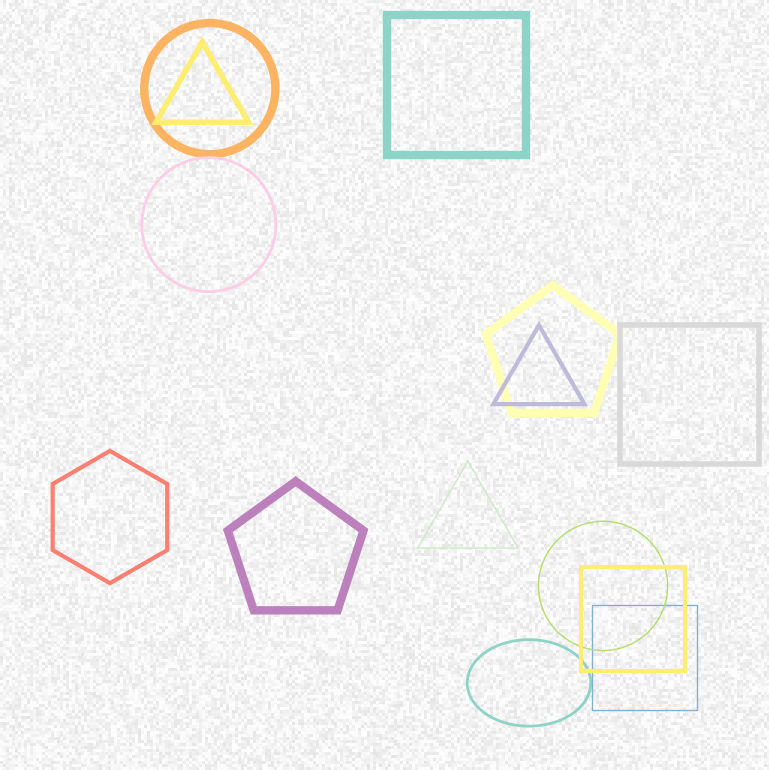[{"shape": "oval", "thickness": 1, "radius": 0.4, "center": [0.687, 0.113]}, {"shape": "square", "thickness": 3, "radius": 0.45, "center": [0.593, 0.89]}, {"shape": "pentagon", "thickness": 3, "radius": 0.46, "center": [0.718, 0.538]}, {"shape": "triangle", "thickness": 1.5, "radius": 0.34, "center": [0.7, 0.509]}, {"shape": "hexagon", "thickness": 1.5, "radius": 0.43, "center": [0.143, 0.329]}, {"shape": "square", "thickness": 0.5, "radius": 0.34, "center": [0.837, 0.146]}, {"shape": "circle", "thickness": 3, "radius": 0.43, "center": [0.272, 0.885]}, {"shape": "circle", "thickness": 0.5, "radius": 0.42, "center": [0.783, 0.239]}, {"shape": "circle", "thickness": 1, "radius": 0.44, "center": [0.271, 0.708]}, {"shape": "square", "thickness": 2, "radius": 0.45, "center": [0.896, 0.488]}, {"shape": "pentagon", "thickness": 3, "radius": 0.46, "center": [0.384, 0.282]}, {"shape": "triangle", "thickness": 0.5, "radius": 0.38, "center": [0.608, 0.326]}, {"shape": "square", "thickness": 1.5, "radius": 0.34, "center": [0.822, 0.196]}, {"shape": "triangle", "thickness": 2, "radius": 0.35, "center": [0.263, 0.876]}]